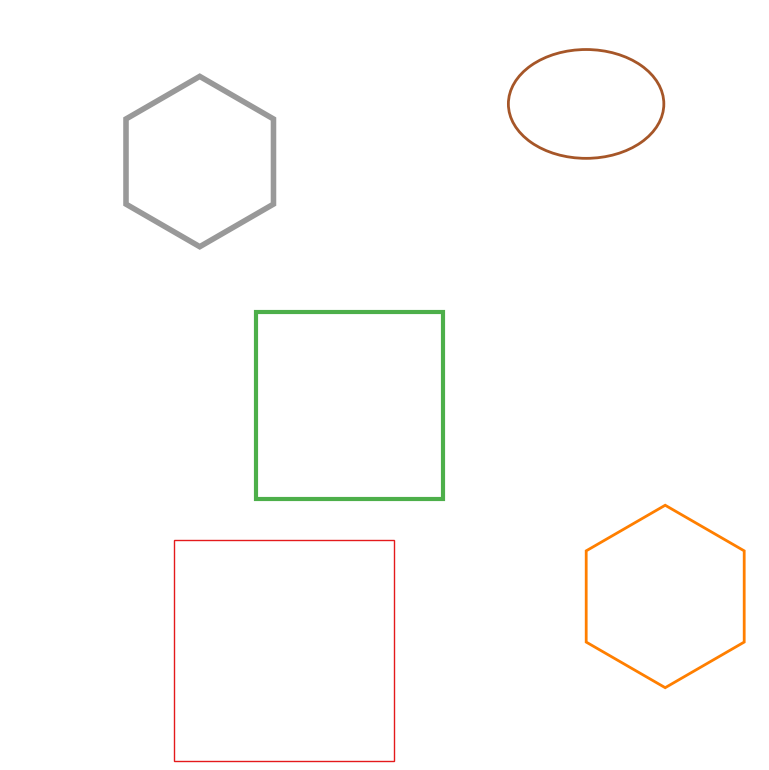[{"shape": "square", "thickness": 0.5, "radius": 0.72, "center": [0.369, 0.155]}, {"shape": "square", "thickness": 1.5, "radius": 0.61, "center": [0.454, 0.473]}, {"shape": "hexagon", "thickness": 1, "radius": 0.59, "center": [0.864, 0.225]}, {"shape": "oval", "thickness": 1, "radius": 0.5, "center": [0.761, 0.865]}, {"shape": "hexagon", "thickness": 2, "radius": 0.55, "center": [0.259, 0.79]}]